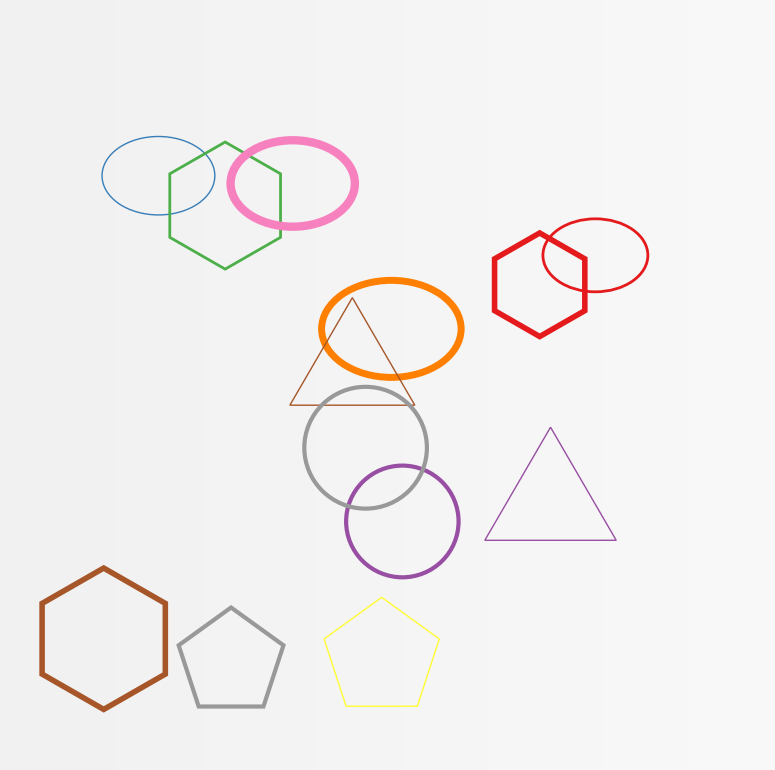[{"shape": "hexagon", "thickness": 2, "radius": 0.34, "center": [0.696, 0.63]}, {"shape": "oval", "thickness": 1, "radius": 0.34, "center": [0.768, 0.668]}, {"shape": "oval", "thickness": 0.5, "radius": 0.36, "center": [0.204, 0.772]}, {"shape": "hexagon", "thickness": 1, "radius": 0.41, "center": [0.291, 0.733]}, {"shape": "triangle", "thickness": 0.5, "radius": 0.49, "center": [0.71, 0.347]}, {"shape": "circle", "thickness": 1.5, "radius": 0.36, "center": [0.519, 0.323]}, {"shape": "oval", "thickness": 2.5, "radius": 0.45, "center": [0.505, 0.573]}, {"shape": "pentagon", "thickness": 0.5, "radius": 0.39, "center": [0.493, 0.146]}, {"shape": "triangle", "thickness": 0.5, "radius": 0.47, "center": [0.455, 0.52]}, {"shape": "hexagon", "thickness": 2, "radius": 0.46, "center": [0.134, 0.17]}, {"shape": "oval", "thickness": 3, "radius": 0.4, "center": [0.378, 0.762]}, {"shape": "circle", "thickness": 1.5, "radius": 0.4, "center": [0.472, 0.419]}, {"shape": "pentagon", "thickness": 1.5, "radius": 0.36, "center": [0.298, 0.14]}]